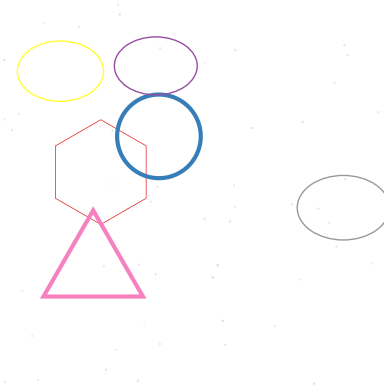[{"shape": "hexagon", "thickness": 0.5, "radius": 0.68, "center": [0.262, 0.553]}, {"shape": "circle", "thickness": 3, "radius": 0.54, "center": [0.413, 0.646]}, {"shape": "oval", "thickness": 1, "radius": 0.54, "center": [0.405, 0.829]}, {"shape": "oval", "thickness": 1, "radius": 0.56, "center": [0.157, 0.815]}, {"shape": "triangle", "thickness": 3, "radius": 0.75, "center": [0.242, 0.304]}, {"shape": "oval", "thickness": 1, "radius": 0.6, "center": [0.892, 0.461]}]